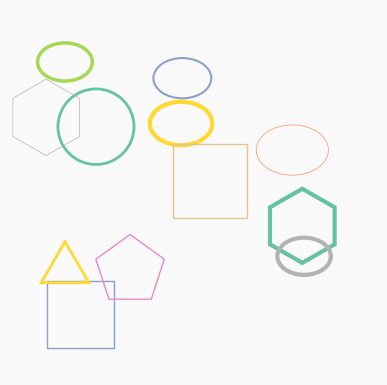[{"shape": "circle", "thickness": 2, "radius": 0.49, "center": [0.248, 0.671]}, {"shape": "hexagon", "thickness": 3, "radius": 0.48, "center": [0.78, 0.413]}, {"shape": "oval", "thickness": 0.5, "radius": 0.47, "center": [0.754, 0.61]}, {"shape": "oval", "thickness": 1.5, "radius": 0.37, "center": [0.471, 0.797]}, {"shape": "square", "thickness": 1, "radius": 0.43, "center": [0.208, 0.183]}, {"shape": "pentagon", "thickness": 1, "radius": 0.46, "center": [0.336, 0.298]}, {"shape": "oval", "thickness": 2.5, "radius": 0.35, "center": [0.168, 0.839]}, {"shape": "triangle", "thickness": 2, "radius": 0.36, "center": [0.168, 0.301]}, {"shape": "oval", "thickness": 3, "radius": 0.4, "center": [0.467, 0.679]}, {"shape": "square", "thickness": 1, "radius": 0.48, "center": [0.542, 0.53]}, {"shape": "hexagon", "thickness": 0.5, "radius": 0.5, "center": [0.119, 0.695]}, {"shape": "oval", "thickness": 3, "radius": 0.35, "center": [0.785, 0.334]}]